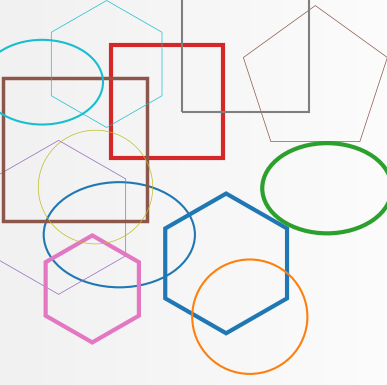[{"shape": "oval", "thickness": 1.5, "radius": 0.98, "center": [0.308, 0.39]}, {"shape": "hexagon", "thickness": 3, "radius": 0.91, "center": [0.584, 0.316]}, {"shape": "circle", "thickness": 1.5, "radius": 0.74, "center": [0.645, 0.177]}, {"shape": "oval", "thickness": 3, "radius": 0.84, "center": [0.844, 0.511]}, {"shape": "square", "thickness": 3, "radius": 0.73, "center": [0.431, 0.736]}, {"shape": "hexagon", "thickness": 0.5, "radius": 1.0, "center": [0.151, 0.435]}, {"shape": "square", "thickness": 2.5, "radius": 0.93, "center": [0.193, 0.612]}, {"shape": "pentagon", "thickness": 0.5, "radius": 0.98, "center": [0.814, 0.79]}, {"shape": "hexagon", "thickness": 3, "radius": 0.69, "center": [0.238, 0.25]}, {"shape": "square", "thickness": 1.5, "radius": 0.82, "center": [0.634, 0.874]}, {"shape": "circle", "thickness": 0.5, "radius": 0.74, "center": [0.247, 0.514]}, {"shape": "oval", "thickness": 1.5, "radius": 0.79, "center": [0.109, 0.787]}, {"shape": "hexagon", "thickness": 0.5, "radius": 0.82, "center": [0.275, 0.834]}]